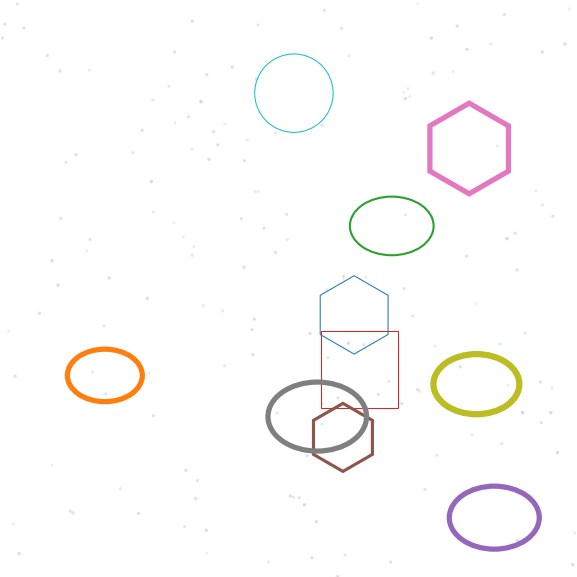[{"shape": "hexagon", "thickness": 0.5, "radius": 0.34, "center": [0.613, 0.454]}, {"shape": "oval", "thickness": 2.5, "radius": 0.32, "center": [0.182, 0.349]}, {"shape": "oval", "thickness": 1, "radius": 0.36, "center": [0.678, 0.608]}, {"shape": "square", "thickness": 0.5, "radius": 0.33, "center": [0.622, 0.359]}, {"shape": "oval", "thickness": 2.5, "radius": 0.39, "center": [0.856, 0.103]}, {"shape": "hexagon", "thickness": 1.5, "radius": 0.29, "center": [0.594, 0.242]}, {"shape": "hexagon", "thickness": 2.5, "radius": 0.39, "center": [0.812, 0.742]}, {"shape": "oval", "thickness": 2.5, "radius": 0.43, "center": [0.549, 0.278]}, {"shape": "oval", "thickness": 3, "radius": 0.37, "center": [0.825, 0.334]}, {"shape": "circle", "thickness": 0.5, "radius": 0.34, "center": [0.509, 0.838]}]